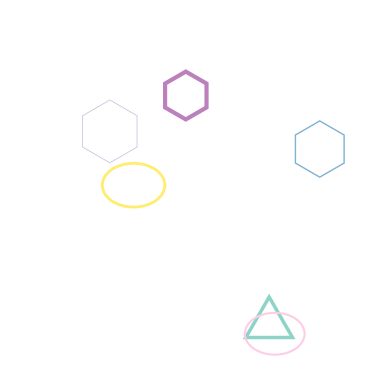[{"shape": "triangle", "thickness": 2.5, "radius": 0.35, "center": [0.699, 0.158]}, {"shape": "hexagon", "thickness": 0.5, "radius": 0.41, "center": [0.285, 0.659]}, {"shape": "hexagon", "thickness": 1, "radius": 0.36, "center": [0.831, 0.613]}, {"shape": "oval", "thickness": 1.5, "radius": 0.39, "center": [0.714, 0.133]}, {"shape": "hexagon", "thickness": 3, "radius": 0.31, "center": [0.483, 0.752]}, {"shape": "oval", "thickness": 2, "radius": 0.41, "center": [0.347, 0.519]}]